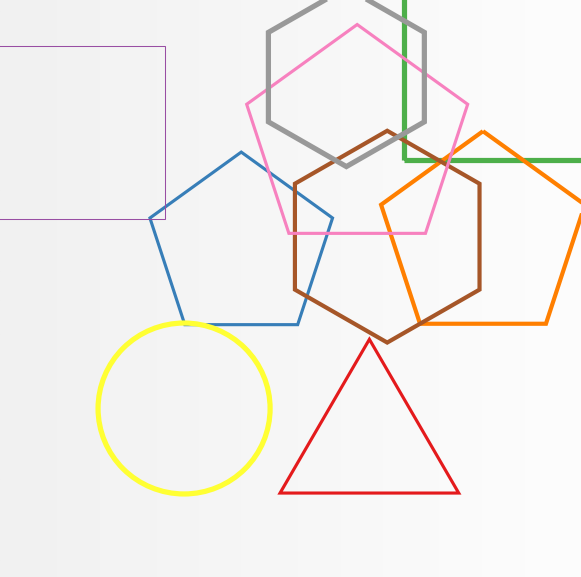[{"shape": "triangle", "thickness": 1.5, "radius": 0.89, "center": [0.636, 0.234]}, {"shape": "pentagon", "thickness": 1.5, "radius": 0.83, "center": [0.415, 0.571]}, {"shape": "square", "thickness": 2.5, "radius": 0.89, "center": [0.872, 0.899]}, {"shape": "square", "thickness": 0.5, "radius": 0.75, "center": [0.133, 0.769]}, {"shape": "pentagon", "thickness": 2, "radius": 0.92, "center": [0.831, 0.588]}, {"shape": "circle", "thickness": 2.5, "radius": 0.74, "center": [0.317, 0.292]}, {"shape": "hexagon", "thickness": 2, "radius": 0.92, "center": [0.666, 0.589]}, {"shape": "pentagon", "thickness": 1.5, "radius": 1.0, "center": [0.614, 0.757]}, {"shape": "hexagon", "thickness": 2.5, "radius": 0.77, "center": [0.596, 0.866]}]